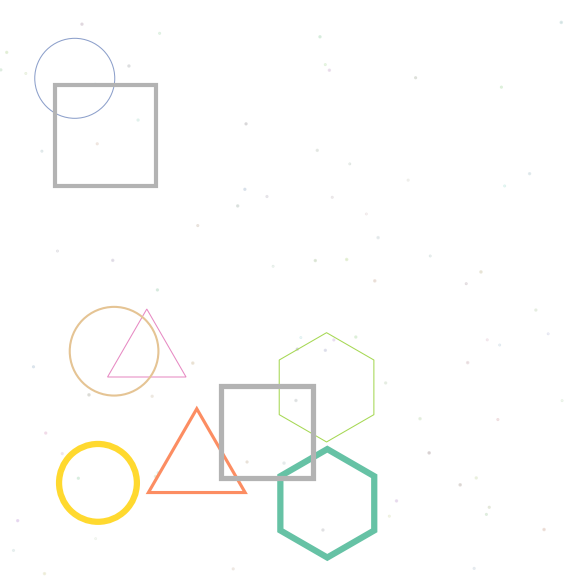[{"shape": "hexagon", "thickness": 3, "radius": 0.47, "center": [0.567, 0.128]}, {"shape": "triangle", "thickness": 1.5, "radius": 0.48, "center": [0.341, 0.195]}, {"shape": "circle", "thickness": 0.5, "radius": 0.35, "center": [0.129, 0.864]}, {"shape": "triangle", "thickness": 0.5, "radius": 0.39, "center": [0.254, 0.386]}, {"shape": "hexagon", "thickness": 0.5, "radius": 0.47, "center": [0.565, 0.328]}, {"shape": "circle", "thickness": 3, "radius": 0.34, "center": [0.17, 0.163]}, {"shape": "circle", "thickness": 1, "radius": 0.38, "center": [0.198, 0.391]}, {"shape": "square", "thickness": 2, "radius": 0.44, "center": [0.183, 0.764]}, {"shape": "square", "thickness": 2.5, "radius": 0.4, "center": [0.463, 0.252]}]